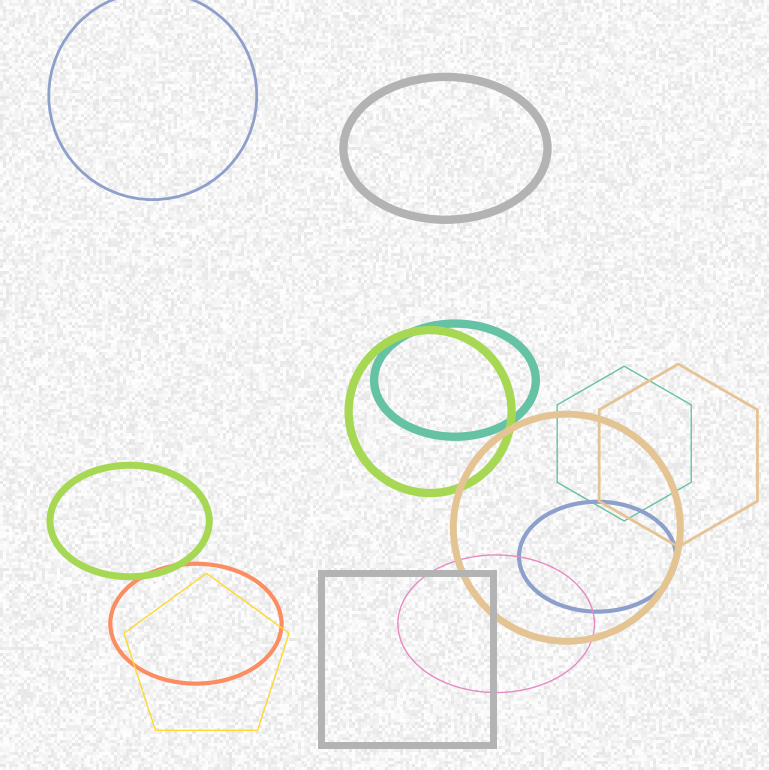[{"shape": "oval", "thickness": 3, "radius": 0.53, "center": [0.591, 0.506]}, {"shape": "hexagon", "thickness": 0.5, "radius": 0.5, "center": [0.811, 0.424]}, {"shape": "oval", "thickness": 1.5, "radius": 0.56, "center": [0.254, 0.19]}, {"shape": "circle", "thickness": 1, "radius": 0.68, "center": [0.198, 0.876]}, {"shape": "oval", "thickness": 1.5, "radius": 0.51, "center": [0.776, 0.277]}, {"shape": "oval", "thickness": 0.5, "radius": 0.64, "center": [0.644, 0.19]}, {"shape": "circle", "thickness": 3, "radius": 0.53, "center": [0.559, 0.465]}, {"shape": "oval", "thickness": 2.5, "radius": 0.52, "center": [0.168, 0.323]}, {"shape": "pentagon", "thickness": 0.5, "radius": 0.56, "center": [0.268, 0.143]}, {"shape": "hexagon", "thickness": 1, "radius": 0.59, "center": [0.881, 0.408]}, {"shape": "circle", "thickness": 2.5, "radius": 0.74, "center": [0.736, 0.315]}, {"shape": "oval", "thickness": 3, "radius": 0.66, "center": [0.579, 0.807]}, {"shape": "square", "thickness": 2.5, "radius": 0.56, "center": [0.529, 0.144]}]